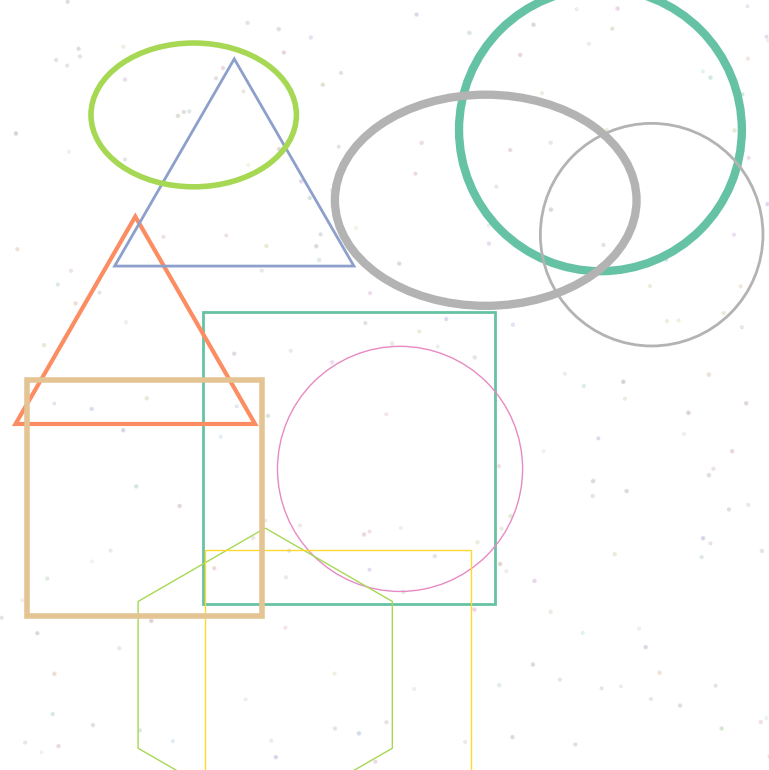[{"shape": "square", "thickness": 1, "radius": 0.95, "center": [0.453, 0.405]}, {"shape": "circle", "thickness": 3, "radius": 0.92, "center": [0.78, 0.831]}, {"shape": "triangle", "thickness": 1.5, "radius": 0.9, "center": [0.176, 0.539]}, {"shape": "triangle", "thickness": 1, "radius": 0.9, "center": [0.304, 0.744]}, {"shape": "circle", "thickness": 0.5, "radius": 0.8, "center": [0.52, 0.391]}, {"shape": "hexagon", "thickness": 0.5, "radius": 0.95, "center": [0.344, 0.124]}, {"shape": "oval", "thickness": 2, "radius": 0.67, "center": [0.252, 0.851]}, {"shape": "square", "thickness": 0.5, "radius": 0.86, "center": [0.439, 0.113]}, {"shape": "square", "thickness": 2, "radius": 0.76, "center": [0.187, 0.353]}, {"shape": "circle", "thickness": 1, "radius": 0.72, "center": [0.846, 0.695]}, {"shape": "oval", "thickness": 3, "radius": 0.98, "center": [0.631, 0.74]}]